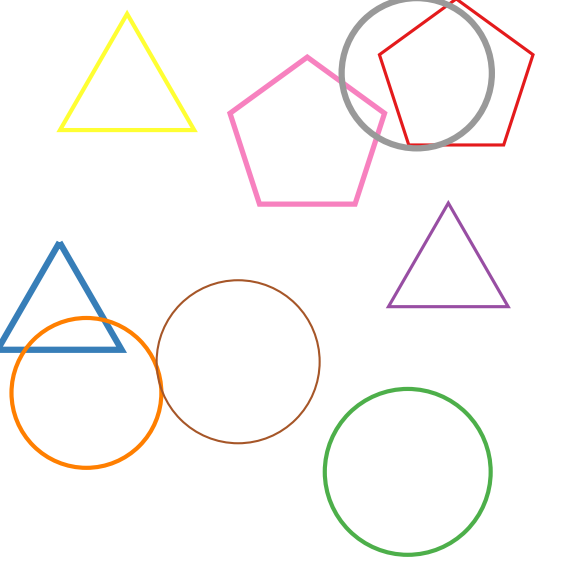[{"shape": "pentagon", "thickness": 1.5, "radius": 0.7, "center": [0.79, 0.861]}, {"shape": "triangle", "thickness": 3, "radius": 0.62, "center": [0.103, 0.455]}, {"shape": "circle", "thickness": 2, "radius": 0.72, "center": [0.706, 0.182]}, {"shape": "triangle", "thickness": 1.5, "radius": 0.6, "center": [0.776, 0.528]}, {"shape": "circle", "thickness": 2, "radius": 0.65, "center": [0.15, 0.319]}, {"shape": "triangle", "thickness": 2, "radius": 0.67, "center": [0.22, 0.841]}, {"shape": "circle", "thickness": 1, "radius": 0.71, "center": [0.412, 0.373]}, {"shape": "pentagon", "thickness": 2.5, "radius": 0.7, "center": [0.532, 0.759]}, {"shape": "circle", "thickness": 3, "radius": 0.65, "center": [0.722, 0.872]}]